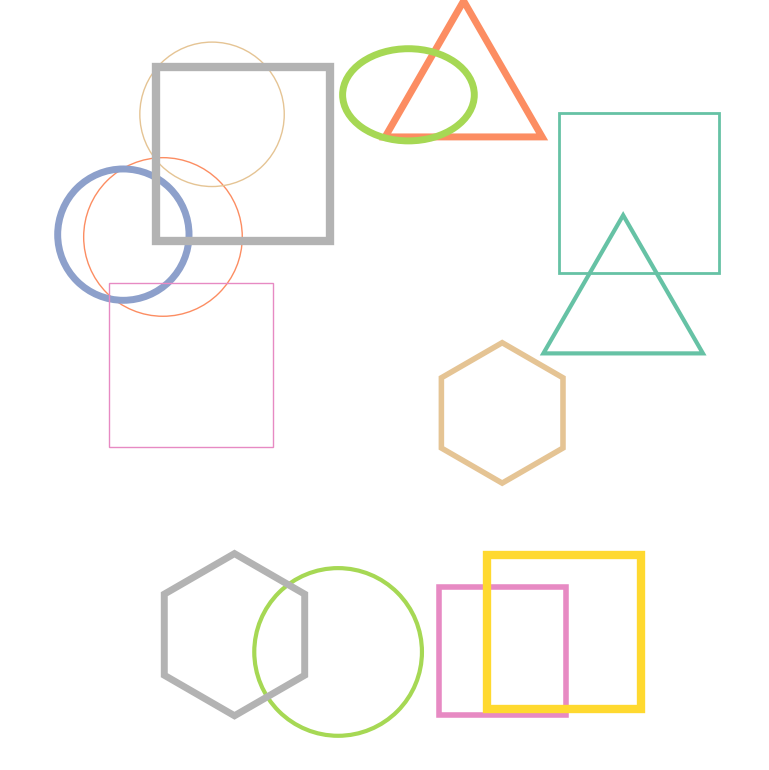[{"shape": "triangle", "thickness": 1.5, "radius": 0.6, "center": [0.809, 0.601]}, {"shape": "square", "thickness": 1, "radius": 0.52, "center": [0.83, 0.749]}, {"shape": "circle", "thickness": 0.5, "radius": 0.51, "center": [0.212, 0.692]}, {"shape": "triangle", "thickness": 2.5, "radius": 0.59, "center": [0.602, 0.881]}, {"shape": "circle", "thickness": 2.5, "radius": 0.43, "center": [0.16, 0.695]}, {"shape": "square", "thickness": 0.5, "radius": 0.53, "center": [0.248, 0.526]}, {"shape": "square", "thickness": 2, "radius": 0.41, "center": [0.653, 0.155]}, {"shape": "oval", "thickness": 2.5, "radius": 0.43, "center": [0.53, 0.877]}, {"shape": "circle", "thickness": 1.5, "radius": 0.54, "center": [0.439, 0.153]}, {"shape": "square", "thickness": 3, "radius": 0.5, "center": [0.733, 0.179]}, {"shape": "hexagon", "thickness": 2, "radius": 0.46, "center": [0.652, 0.464]}, {"shape": "circle", "thickness": 0.5, "radius": 0.47, "center": [0.275, 0.852]}, {"shape": "square", "thickness": 3, "radius": 0.56, "center": [0.316, 0.8]}, {"shape": "hexagon", "thickness": 2.5, "radius": 0.53, "center": [0.305, 0.176]}]